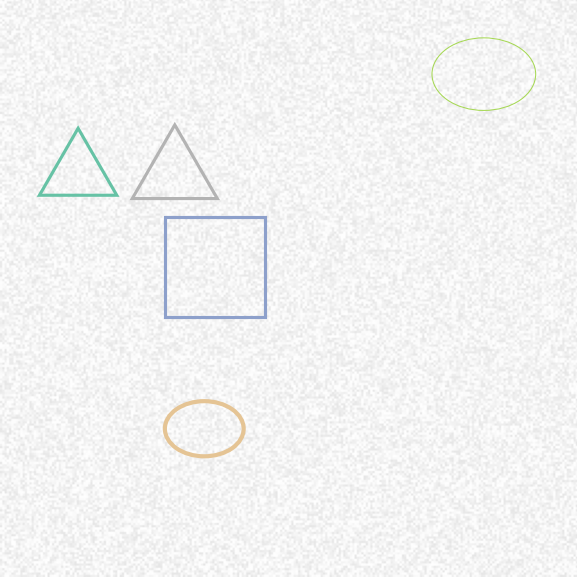[{"shape": "triangle", "thickness": 1.5, "radius": 0.39, "center": [0.135, 0.7]}, {"shape": "square", "thickness": 1.5, "radius": 0.43, "center": [0.372, 0.538]}, {"shape": "oval", "thickness": 0.5, "radius": 0.45, "center": [0.838, 0.871]}, {"shape": "oval", "thickness": 2, "radius": 0.34, "center": [0.354, 0.257]}, {"shape": "triangle", "thickness": 1.5, "radius": 0.43, "center": [0.303, 0.698]}]